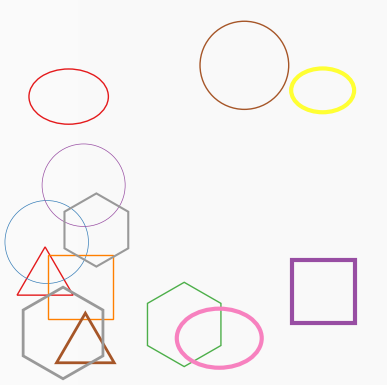[{"shape": "oval", "thickness": 1, "radius": 0.51, "center": [0.177, 0.749]}, {"shape": "triangle", "thickness": 1, "radius": 0.42, "center": [0.116, 0.275]}, {"shape": "circle", "thickness": 0.5, "radius": 0.54, "center": [0.121, 0.371]}, {"shape": "hexagon", "thickness": 1, "radius": 0.55, "center": [0.475, 0.157]}, {"shape": "square", "thickness": 3, "radius": 0.41, "center": [0.834, 0.242]}, {"shape": "circle", "thickness": 0.5, "radius": 0.54, "center": [0.216, 0.519]}, {"shape": "square", "thickness": 1, "radius": 0.42, "center": [0.208, 0.255]}, {"shape": "oval", "thickness": 3, "radius": 0.41, "center": [0.833, 0.765]}, {"shape": "triangle", "thickness": 2, "radius": 0.43, "center": [0.22, 0.101]}, {"shape": "circle", "thickness": 1, "radius": 0.57, "center": [0.631, 0.83]}, {"shape": "oval", "thickness": 3, "radius": 0.55, "center": [0.566, 0.122]}, {"shape": "hexagon", "thickness": 2, "radius": 0.59, "center": [0.163, 0.135]}, {"shape": "hexagon", "thickness": 1.5, "radius": 0.48, "center": [0.249, 0.403]}]